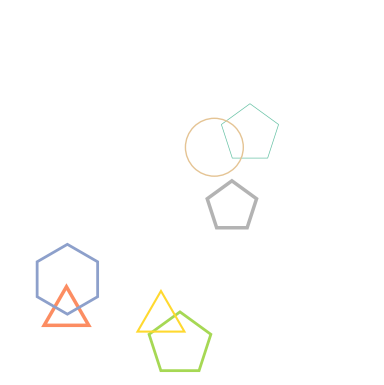[{"shape": "pentagon", "thickness": 0.5, "radius": 0.39, "center": [0.649, 0.653]}, {"shape": "triangle", "thickness": 2.5, "radius": 0.33, "center": [0.173, 0.188]}, {"shape": "hexagon", "thickness": 2, "radius": 0.45, "center": [0.175, 0.275]}, {"shape": "pentagon", "thickness": 2, "radius": 0.42, "center": [0.467, 0.106]}, {"shape": "triangle", "thickness": 1.5, "radius": 0.35, "center": [0.418, 0.174]}, {"shape": "circle", "thickness": 1, "radius": 0.38, "center": [0.557, 0.618]}, {"shape": "pentagon", "thickness": 2.5, "radius": 0.34, "center": [0.602, 0.463]}]